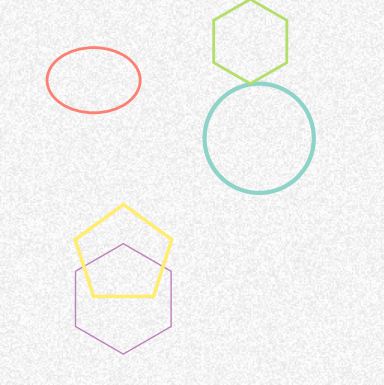[{"shape": "circle", "thickness": 3, "radius": 0.71, "center": [0.673, 0.641]}, {"shape": "oval", "thickness": 2, "radius": 0.6, "center": [0.243, 0.792]}, {"shape": "hexagon", "thickness": 2, "radius": 0.55, "center": [0.65, 0.892]}, {"shape": "hexagon", "thickness": 1, "radius": 0.72, "center": [0.32, 0.224]}, {"shape": "pentagon", "thickness": 2.5, "radius": 0.66, "center": [0.321, 0.337]}]